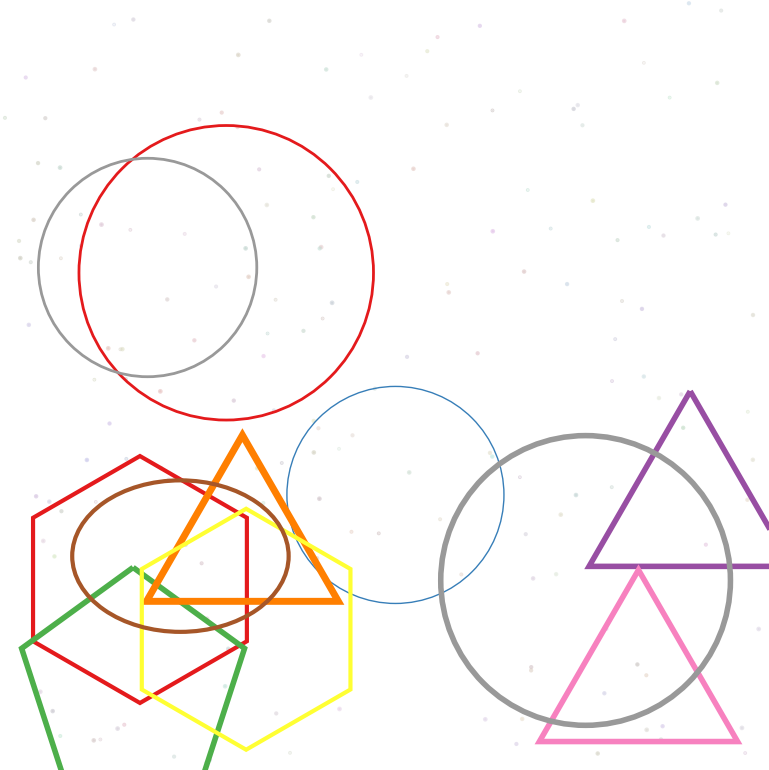[{"shape": "hexagon", "thickness": 1.5, "radius": 0.8, "center": [0.182, 0.247]}, {"shape": "circle", "thickness": 1, "radius": 0.96, "center": [0.294, 0.646]}, {"shape": "circle", "thickness": 0.5, "radius": 0.7, "center": [0.514, 0.357]}, {"shape": "pentagon", "thickness": 2, "radius": 0.76, "center": [0.173, 0.111]}, {"shape": "triangle", "thickness": 2, "radius": 0.76, "center": [0.896, 0.34]}, {"shape": "triangle", "thickness": 2.5, "radius": 0.72, "center": [0.315, 0.291]}, {"shape": "hexagon", "thickness": 1.5, "radius": 0.78, "center": [0.32, 0.183]}, {"shape": "oval", "thickness": 1.5, "radius": 0.7, "center": [0.234, 0.278]}, {"shape": "triangle", "thickness": 2, "radius": 0.74, "center": [0.829, 0.111]}, {"shape": "circle", "thickness": 2, "radius": 0.94, "center": [0.761, 0.246]}, {"shape": "circle", "thickness": 1, "radius": 0.71, "center": [0.192, 0.653]}]